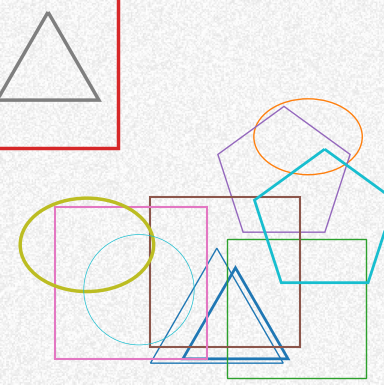[{"shape": "triangle", "thickness": 1, "radius": 1.0, "center": [0.563, 0.156]}, {"shape": "triangle", "thickness": 2, "radius": 0.79, "center": [0.612, 0.147]}, {"shape": "oval", "thickness": 1, "radius": 0.7, "center": [0.8, 0.645]}, {"shape": "square", "thickness": 1, "radius": 0.9, "center": [0.77, 0.197]}, {"shape": "square", "thickness": 2.5, "radius": 0.97, "center": [0.112, 0.81]}, {"shape": "pentagon", "thickness": 1, "radius": 0.9, "center": [0.738, 0.543]}, {"shape": "square", "thickness": 1.5, "radius": 0.97, "center": [0.584, 0.293]}, {"shape": "square", "thickness": 1.5, "radius": 0.99, "center": [0.341, 0.265]}, {"shape": "triangle", "thickness": 2.5, "radius": 0.76, "center": [0.125, 0.816]}, {"shape": "oval", "thickness": 2.5, "radius": 0.87, "center": [0.226, 0.364]}, {"shape": "pentagon", "thickness": 2, "radius": 0.96, "center": [0.843, 0.421]}, {"shape": "circle", "thickness": 0.5, "radius": 0.72, "center": [0.361, 0.247]}]